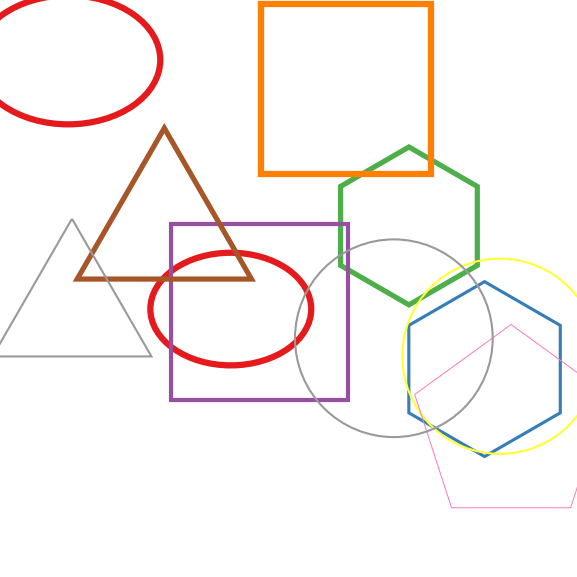[{"shape": "oval", "thickness": 3, "radius": 0.8, "center": [0.118, 0.895]}, {"shape": "oval", "thickness": 3, "radius": 0.7, "center": [0.4, 0.464]}, {"shape": "hexagon", "thickness": 1.5, "radius": 0.76, "center": [0.839, 0.36]}, {"shape": "hexagon", "thickness": 2.5, "radius": 0.68, "center": [0.708, 0.608]}, {"shape": "square", "thickness": 2, "radius": 0.77, "center": [0.45, 0.459]}, {"shape": "square", "thickness": 3, "radius": 0.74, "center": [0.599, 0.845]}, {"shape": "circle", "thickness": 1, "radius": 0.85, "center": [0.866, 0.382]}, {"shape": "triangle", "thickness": 2.5, "radius": 0.87, "center": [0.285, 0.603]}, {"shape": "pentagon", "thickness": 0.5, "radius": 0.88, "center": [0.885, 0.262]}, {"shape": "triangle", "thickness": 1, "radius": 0.79, "center": [0.125, 0.461]}, {"shape": "circle", "thickness": 1, "radius": 0.86, "center": [0.682, 0.413]}]